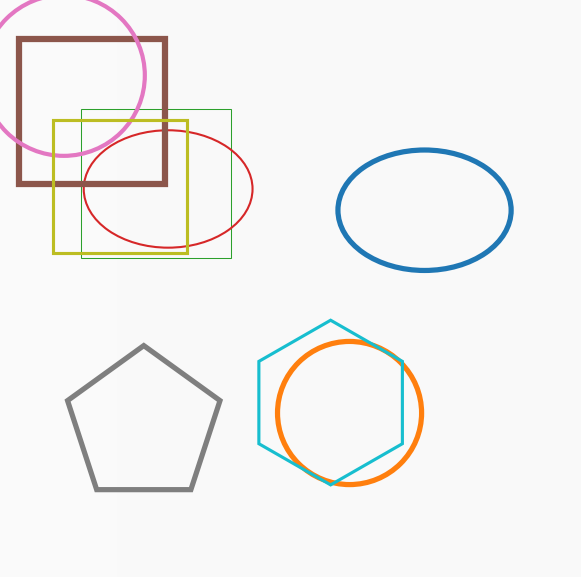[{"shape": "oval", "thickness": 2.5, "radius": 0.74, "center": [0.73, 0.635]}, {"shape": "circle", "thickness": 2.5, "radius": 0.62, "center": [0.601, 0.284]}, {"shape": "square", "thickness": 0.5, "radius": 0.65, "center": [0.269, 0.682]}, {"shape": "oval", "thickness": 1, "radius": 0.73, "center": [0.289, 0.672]}, {"shape": "square", "thickness": 3, "radius": 0.63, "center": [0.158, 0.806]}, {"shape": "circle", "thickness": 2, "radius": 0.7, "center": [0.11, 0.869]}, {"shape": "pentagon", "thickness": 2.5, "radius": 0.69, "center": [0.247, 0.263]}, {"shape": "square", "thickness": 1.5, "radius": 0.57, "center": [0.206, 0.676]}, {"shape": "hexagon", "thickness": 1.5, "radius": 0.71, "center": [0.569, 0.302]}]